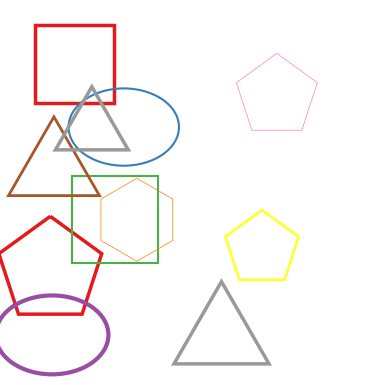[{"shape": "square", "thickness": 2.5, "radius": 0.51, "center": [0.193, 0.834]}, {"shape": "pentagon", "thickness": 2.5, "radius": 0.7, "center": [0.131, 0.298]}, {"shape": "oval", "thickness": 1.5, "radius": 0.72, "center": [0.322, 0.67]}, {"shape": "square", "thickness": 1.5, "radius": 0.56, "center": [0.299, 0.43]}, {"shape": "oval", "thickness": 3, "radius": 0.73, "center": [0.135, 0.13]}, {"shape": "hexagon", "thickness": 0.5, "radius": 0.54, "center": [0.355, 0.429]}, {"shape": "pentagon", "thickness": 2, "radius": 0.5, "center": [0.68, 0.354]}, {"shape": "triangle", "thickness": 2, "radius": 0.68, "center": [0.14, 0.56]}, {"shape": "pentagon", "thickness": 0.5, "radius": 0.55, "center": [0.719, 0.751]}, {"shape": "triangle", "thickness": 2.5, "radius": 0.55, "center": [0.238, 0.665]}, {"shape": "triangle", "thickness": 2.5, "radius": 0.71, "center": [0.575, 0.126]}]